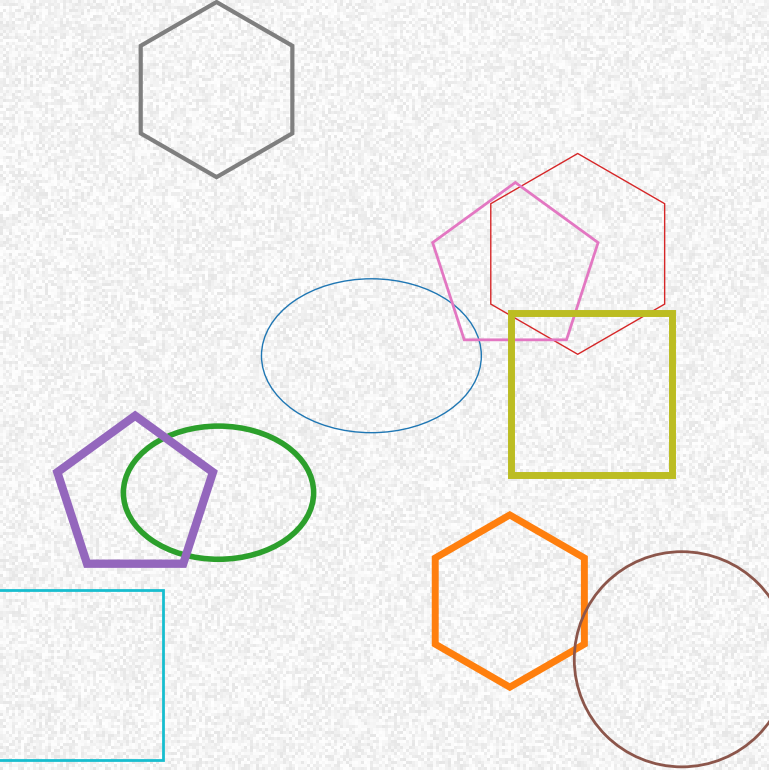[{"shape": "oval", "thickness": 0.5, "radius": 0.71, "center": [0.482, 0.538]}, {"shape": "hexagon", "thickness": 2.5, "radius": 0.56, "center": [0.662, 0.219]}, {"shape": "oval", "thickness": 2, "radius": 0.62, "center": [0.284, 0.36]}, {"shape": "hexagon", "thickness": 0.5, "radius": 0.65, "center": [0.75, 0.67]}, {"shape": "pentagon", "thickness": 3, "radius": 0.53, "center": [0.176, 0.354]}, {"shape": "circle", "thickness": 1, "radius": 0.7, "center": [0.886, 0.144]}, {"shape": "pentagon", "thickness": 1, "radius": 0.56, "center": [0.669, 0.65]}, {"shape": "hexagon", "thickness": 1.5, "radius": 0.57, "center": [0.281, 0.884]}, {"shape": "square", "thickness": 2.5, "radius": 0.52, "center": [0.768, 0.489]}, {"shape": "square", "thickness": 1, "radius": 0.55, "center": [0.101, 0.123]}]